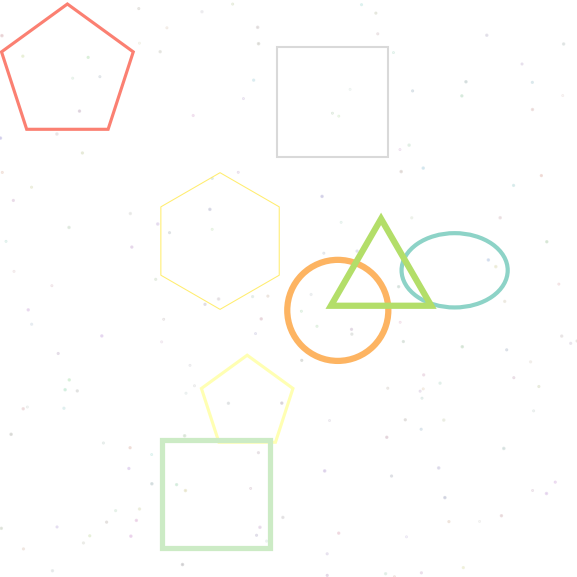[{"shape": "oval", "thickness": 2, "radius": 0.46, "center": [0.787, 0.531]}, {"shape": "pentagon", "thickness": 1.5, "radius": 0.42, "center": [0.428, 0.301]}, {"shape": "pentagon", "thickness": 1.5, "radius": 0.6, "center": [0.117, 0.872]}, {"shape": "circle", "thickness": 3, "radius": 0.44, "center": [0.585, 0.462]}, {"shape": "triangle", "thickness": 3, "radius": 0.5, "center": [0.66, 0.52]}, {"shape": "square", "thickness": 1, "radius": 0.48, "center": [0.576, 0.822]}, {"shape": "square", "thickness": 2.5, "radius": 0.47, "center": [0.375, 0.144]}, {"shape": "hexagon", "thickness": 0.5, "radius": 0.59, "center": [0.381, 0.582]}]